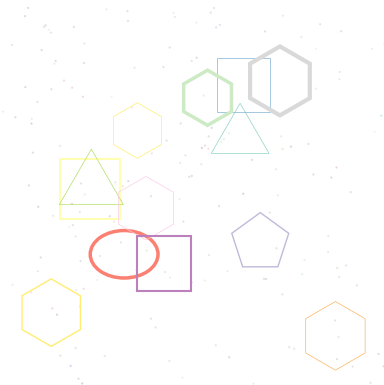[{"shape": "triangle", "thickness": 0.5, "radius": 0.43, "center": [0.624, 0.645]}, {"shape": "square", "thickness": 1.5, "radius": 0.39, "center": [0.234, 0.509]}, {"shape": "pentagon", "thickness": 1, "radius": 0.39, "center": [0.676, 0.37]}, {"shape": "oval", "thickness": 2.5, "radius": 0.44, "center": [0.322, 0.34]}, {"shape": "square", "thickness": 0.5, "radius": 0.35, "center": [0.633, 0.779]}, {"shape": "hexagon", "thickness": 0.5, "radius": 0.45, "center": [0.871, 0.128]}, {"shape": "triangle", "thickness": 0.5, "radius": 0.48, "center": [0.237, 0.517]}, {"shape": "hexagon", "thickness": 0.5, "radius": 0.41, "center": [0.379, 0.459]}, {"shape": "hexagon", "thickness": 3, "radius": 0.45, "center": [0.727, 0.79]}, {"shape": "square", "thickness": 1.5, "radius": 0.35, "center": [0.427, 0.316]}, {"shape": "hexagon", "thickness": 2.5, "radius": 0.36, "center": [0.539, 0.746]}, {"shape": "hexagon", "thickness": 0.5, "radius": 0.36, "center": [0.357, 0.661]}, {"shape": "hexagon", "thickness": 1, "radius": 0.44, "center": [0.133, 0.188]}]